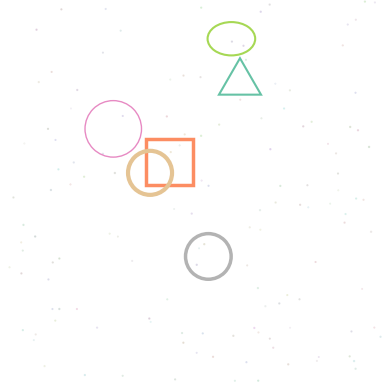[{"shape": "triangle", "thickness": 1.5, "radius": 0.32, "center": [0.623, 0.786]}, {"shape": "square", "thickness": 2.5, "radius": 0.3, "center": [0.44, 0.578]}, {"shape": "circle", "thickness": 1, "radius": 0.37, "center": [0.294, 0.665]}, {"shape": "oval", "thickness": 1.5, "radius": 0.31, "center": [0.601, 0.899]}, {"shape": "circle", "thickness": 3, "radius": 0.29, "center": [0.39, 0.551]}, {"shape": "circle", "thickness": 2.5, "radius": 0.3, "center": [0.541, 0.334]}]